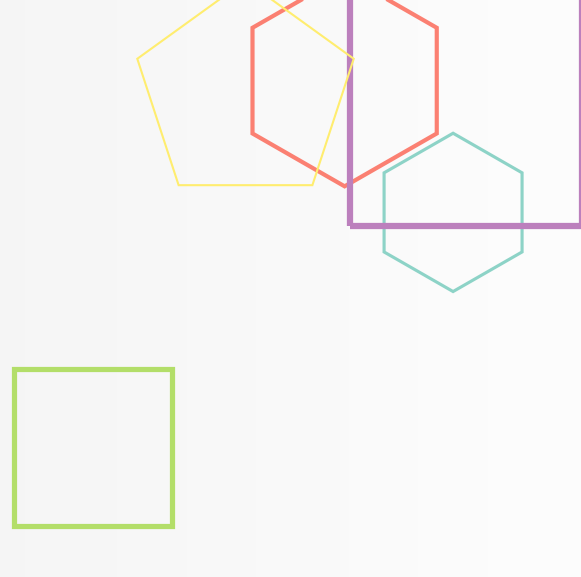[{"shape": "hexagon", "thickness": 1.5, "radius": 0.69, "center": [0.779, 0.631]}, {"shape": "hexagon", "thickness": 2, "radius": 0.92, "center": [0.593, 0.86]}, {"shape": "square", "thickness": 2.5, "radius": 0.68, "center": [0.16, 0.224]}, {"shape": "square", "thickness": 3, "radius": 1.0, "center": [0.801, 0.808]}, {"shape": "pentagon", "thickness": 1, "radius": 0.98, "center": [0.422, 0.837]}]